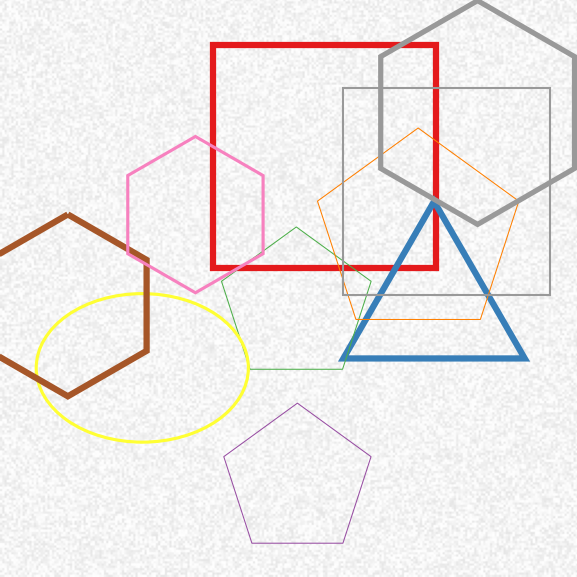[{"shape": "square", "thickness": 3, "radius": 0.97, "center": [0.561, 0.728]}, {"shape": "triangle", "thickness": 3, "radius": 0.91, "center": [0.752, 0.469]}, {"shape": "pentagon", "thickness": 0.5, "radius": 0.68, "center": [0.513, 0.47]}, {"shape": "pentagon", "thickness": 0.5, "radius": 0.67, "center": [0.515, 0.167]}, {"shape": "pentagon", "thickness": 0.5, "radius": 0.92, "center": [0.724, 0.594]}, {"shape": "oval", "thickness": 1.5, "radius": 0.92, "center": [0.246, 0.362]}, {"shape": "hexagon", "thickness": 3, "radius": 0.79, "center": [0.117, 0.47]}, {"shape": "hexagon", "thickness": 1.5, "radius": 0.68, "center": [0.338, 0.627]}, {"shape": "hexagon", "thickness": 2.5, "radius": 0.97, "center": [0.827, 0.804]}, {"shape": "square", "thickness": 1, "radius": 0.9, "center": [0.774, 0.667]}]